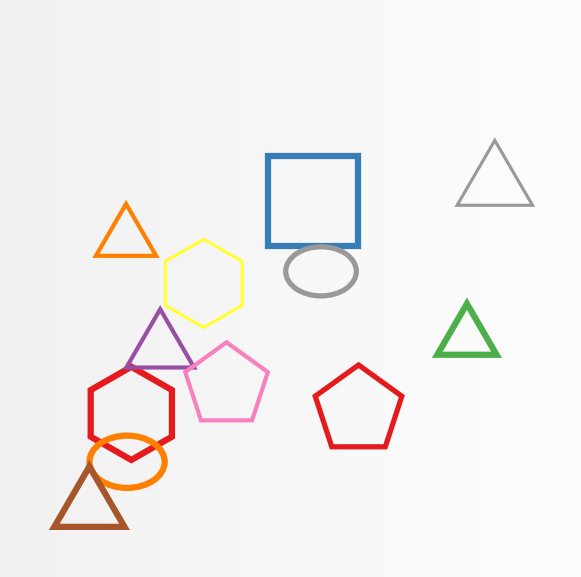[{"shape": "pentagon", "thickness": 2.5, "radius": 0.39, "center": [0.617, 0.289]}, {"shape": "hexagon", "thickness": 3, "radius": 0.4, "center": [0.226, 0.283]}, {"shape": "square", "thickness": 3, "radius": 0.39, "center": [0.538, 0.651]}, {"shape": "triangle", "thickness": 3, "radius": 0.29, "center": [0.803, 0.414]}, {"shape": "triangle", "thickness": 2, "radius": 0.34, "center": [0.276, 0.396]}, {"shape": "triangle", "thickness": 2, "radius": 0.3, "center": [0.217, 0.586]}, {"shape": "oval", "thickness": 3, "radius": 0.32, "center": [0.219, 0.2]}, {"shape": "hexagon", "thickness": 1.5, "radius": 0.38, "center": [0.351, 0.508]}, {"shape": "triangle", "thickness": 3, "radius": 0.35, "center": [0.154, 0.122]}, {"shape": "pentagon", "thickness": 2, "radius": 0.37, "center": [0.39, 0.332]}, {"shape": "triangle", "thickness": 1.5, "radius": 0.37, "center": [0.851, 0.681]}, {"shape": "oval", "thickness": 2.5, "radius": 0.3, "center": [0.552, 0.529]}]